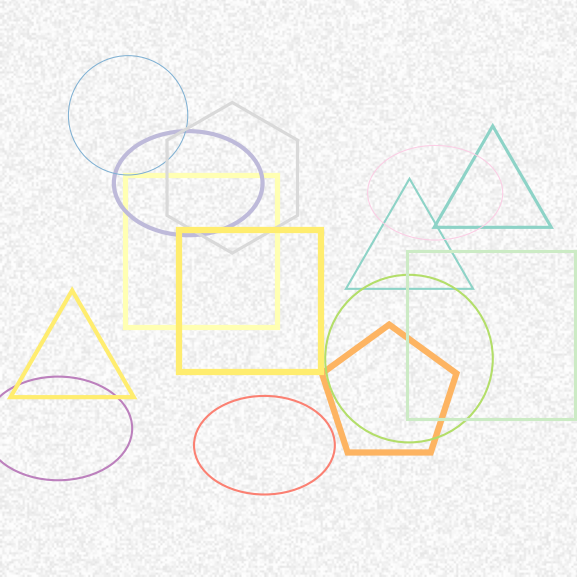[{"shape": "triangle", "thickness": 1, "radius": 0.64, "center": [0.709, 0.563]}, {"shape": "triangle", "thickness": 1.5, "radius": 0.59, "center": [0.853, 0.664]}, {"shape": "square", "thickness": 2.5, "radius": 0.66, "center": [0.348, 0.565]}, {"shape": "oval", "thickness": 2, "radius": 0.64, "center": [0.326, 0.682]}, {"shape": "oval", "thickness": 1, "radius": 0.61, "center": [0.458, 0.228]}, {"shape": "circle", "thickness": 0.5, "radius": 0.52, "center": [0.222, 0.799]}, {"shape": "pentagon", "thickness": 3, "radius": 0.61, "center": [0.674, 0.315]}, {"shape": "circle", "thickness": 1, "radius": 0.73, "center": [0.708, 0.378]}, {"shape": "oval", "thickness": 0.5, "radius": 0.58, "center": [0.754, 0.665]}, {"shape": "hexagon", "thickness": 1.5, "radius": 0.65, "center": [0.402, 0.691]}, {"shape": "oval", "thickness": 1, "radius": 0.64, "center": [0.101, 0.257]}, {"shape": "square", "thickness": 1.5, "radius": 0.73, "center": [0.85, 0.419]}, {"shape": "square", "thickness": 3, "radius": 0.61, "center": [0.433, 0.478]}, {"shape": "triangle", "thickness": 2, "radius": 0.62, "center": [0.125, 0.373]}]